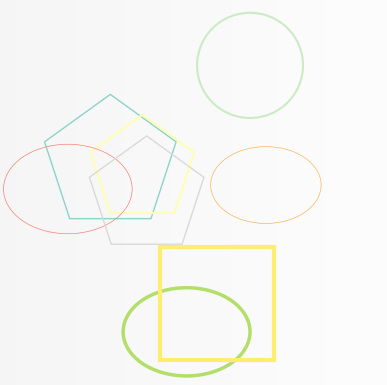[{"shape": "pentagon", "thickness": 1, "radius": 0.89, "center": [0.285, 0.576]}, {"shape": "pentagon", "thickness": 1.5, "radius": 0.71, "center": [0.367, 0.561]}, {"shape": "oval", "thickness": 0.5, "radius": 0.83, "center": [0.175, 0.509]}, {"shape": "oval", "thickness": 0.5, "radius": 0.71, "center": [0.686, 0.519]}, {"shape": "oval", "thickness": 2.5, "radius": 0.82, "center": [0.481, 0.138]}, {"shape": "pentagon", "thickness": 1, "radius": 0.78, "center": [0.378, 0.491]}, {"shape": "circle", "thickness": 1.5, "radius": 0.68, "center": [0.645, 0.83]}, {"shape": "square", "thickness": 3, "radius": 0.73, "center": [0.56, 0.211]}]